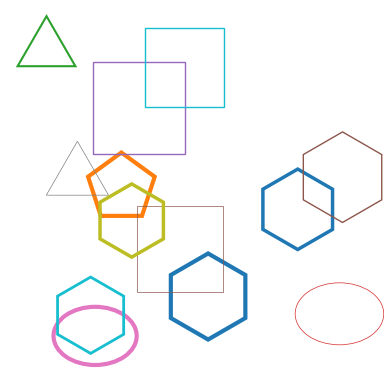[{"shape": "hexagon", "thickness": 3, "radius": 0.56, "center": [0.541, 0.23]}, {"shape": "hexagon", "thickness": 2.5, "radius": 0.52, "center": [0.773, 0.456]}, {"shape": "pentagon", "thickness": 3, "radius": 0.45, "center": [0.315, 0.513]}, {"shape": "triangle", "thickness": 1.5, "radius": 0.43, "center": [0.121, 0.871]}, {"shape": "oval", "thickness": 0.5, "radius": 0.58, "center": [0.882, 0.185]}, {"shape": "square", "thickness": 1, "radius": 0.6, "center": [0.361, 0.72]}, {"shape": "hexagon", "thickness": 1, "radius": 0.59, "center": [0.89, 0.54]}, {"shape": "square", "thickness": 0.5, "radius": 0.56, "center": [0.467, 0.353]}, {"shape": "oval", "thickness": 3, "radius": 0.54, "center": [0.247, 0.128]}, {"shape": "triangle", "thickness": 0.5, "radius": 0.47, "center": [0.201, 0.54]}, {"shape": "hexagon", "thickness": 2.5, "radius": 0.48, "center": [0.342, 0.427]}, {"shape": "hexagon", "thickness": 2, "radius": 0.5, "center": [0.235, 0.181]}, {"shape": "square", "thickness": 1, "radius": 0.51, "center": [0.479, 0.824]}]